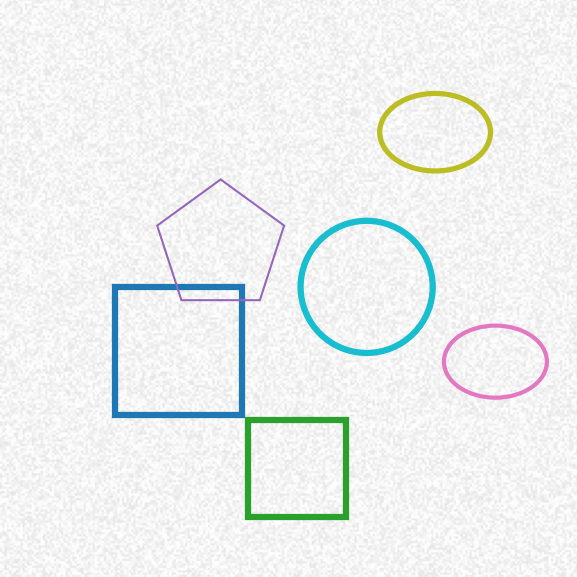[{"shape": "square", "thickness": 3, "radius": 0.55, "center": [0.309, 0.392]}, {"shape": "square", "thickness": 3, "radius": 0.42, "center": [0.514, 0.188]}, {"shape": "pentagon", "thickness": 1, "radius": 0.58, "center": [0.382, 0.573]}, {"shape": "oval", "thickness": 2, "radius": 0.45, "center": [0.858, 0.373]}, {"shape": "oval", "thickness": 2.5, "radius": 0.48, "center": [0.753, 0.77]}, {"shape": "circle", "thickness": 3, "radius": 0.57, "center": [0.635, 0.502]}]